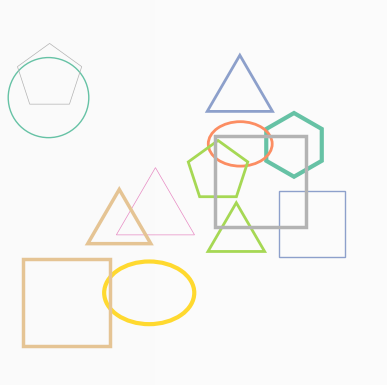[{"shape": "hexagon", "thickness": 3, "radius": 0.41, "center": [0.759, 0.624]}, {"shape": "circle", "thickness": 1, "radius": 0.52, "center": [0.125, 0.746]}, {"shape": "oval", "thickness": 2, "radius": 0.41, "center": [0.62, 0.626]}, {"shape": "square", "thickness": 1, "radius": 0.43, "center": [0.805, 0.417]}, {"shape": "triangle", "thickness": 2, "radius": 0.49, "center": [0.619, 0.759]}, {"shape": "triangle", "thickness": 0.5, "radius": 0.58, "center": [0.401, 0.448]}, {"shape": "pentagon", "thickness": 2, "radius": 0.4, "center": [0.563, 0.554]}, {"shape": "triangle", "thickness": 2, "radius": 0.42, "center": [0.61, 0.389]}, {"shape": "oval", "thickness": 3, "radius": 0.58, "center": [0.385, 0.239]}, {"shape": "triangle", "thickness": 2.5, "radius": 0.47, "center": [0.308, 0.414]}, {"shape": "square", "thickness": 2.5, "radius": 0.56, "center": [0.173, 0.215]}, {"shape": "square", "thickness": 2.5, "radius": 0.59, "center": [0.672, 0.528]}, {"shape": "pentagon", "thickness": 0.5, "radius": 0.44, "center": [0.128, 0.8]}]